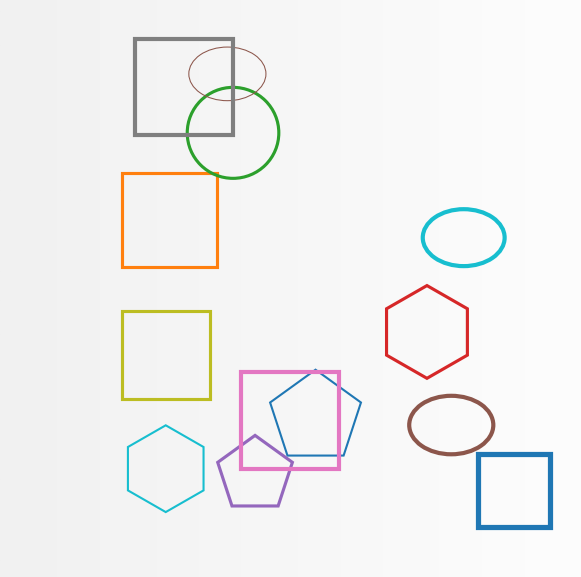[{"shape": "pentagon", "thickness": 1, "radius": 0.41, "center": [0.543, 0.277]}, {"shape": "square", "thickness": 2.5, "radius": 0.31, "center": [0.884, 0.15]}, {"shape": "square", "thickness": 1.5, "radius": 0.41, "center": [0.291, 0.618]}, {"shape": "circle", "thickness": 1.5, "radius": 0.39, "center": [0.401, 0.769]}, {"shape": "hexagon", "thickness": 1.5, "radius": 0.4, "center": [0.735, 0.424]}, {"shape": "pentagon", "thickness": 1.5, "radius": 0.34, "center": [0.439, 0.178]}, {"shape": "oval", "thickness": 0.5, "radius": 0.33, "center": [0.391, 0.871]}, {"shape": "oval", "thickness": 2, "radius": 0.36, "center": [0.776, 0.263]}, {"shape": "square", "thickness": 2, "radius": 0.42, "center": [0.499, 0.271]}, {"shape": "square", "thickness": 2, "radius": 0.42, "center": [0.317, 0.849]}, {"shape": "square", "thickness": 1.5, "radius": 0.38, "center": [0.286, 0.384]}, {"shape": "hexagon", "thickness": 1, "radius": 0.38, "center": [0.285, 0.188]}, {"shape": "oval", "thickness": 2, "radius": 0.35, "center": [0.798, 0.588]}]